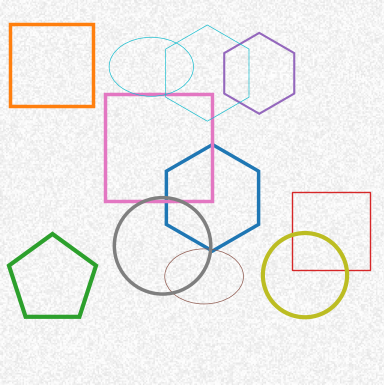[{"shape": "hexagon", "thickness": 2.5, "radius": 0.69, "center": [0.552, 0.486]}, {"shape": "square", "thickness": 2.5, "radius": 0.54, "center": [0.134, 0.831]}, {"shape": "pentagon", "thickness": 3, "radius": 0.59, "center": [0.136, 0.273]}, {"shape": "square", "thickness": 1, "radius": 0.51, "center": [0.86, 0.399]}, {"shape": "hexagon", "thickness": 1.5, "radius": 0.53, "center": [0.673, 0.81]}, {"shape": "oval", "thickness": 0.5, "radius": 0.51, "center": [0.53, 0.282]}, {"shape": "square", "thickness": 2.5, "radius": 0.7, "center": [0.412, 0.616]}, {"shape": "circle", "thickness": 2.5, "radius": 0.63, "center": [0.422, 0.361]}, {"shape": "circle", "thickness": 3, "radius": 0.55, "center": [0.792, 0.285]}, {"shape": "hexagon", "thickness": 0.5, "radius": 0.62, "center": [0.539, 0.81]}, {"shape": "oval", "thickness": 0.5, "radius": 0.55, "center": [0.393, 0.827]}]